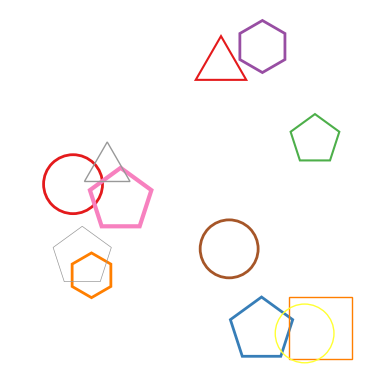[{"shape": "triangle", "thickness": 1.5, "radius": 0.38, "center": [0.574, 0.83]}, {"shape": "circle", "thickness": 2, "radius": 0.38, "center": [0.19, 0.522]}, {"shape": "pentagon", "thickness": 2, "radius": 0.43, "center": [0.679, 0.143]}, {"shape": "pentagon", "thickness": 1.5, "radius": 0.33, "center": [0.818, 0.637]}, {"shape": "hexagon", "thickness": 2, "radius": 0.34, "center": [0.682, 0.879]}, {"shape": "square", "thickness": 1, "radius": 0.41, "center": [0.833, 0.148]}, {"shape": "hexagon", "thickness": 2, "radius": 0.29, "center": [0.238, 0.285]}, {"shape": "circle", "thickness": 1, "radius": 0.38, "center": [0.791, 0.134]}, {"shape": "circle", "thickness": 2, "radius": 0.38, "center": [0.595, 0.354]}, {"shape": "pentagon", "thickness": 3, "radius": 0.42, "center": [0.313, 0.48]}, {"shape": "triangle", "thickness": 1, "radius": 0.34, "center": [0.279, 0.563]}, {"shape": "pentagon", "thickness": 0.5, "radius": 0.4, "center": [0.214, 0.333]}]